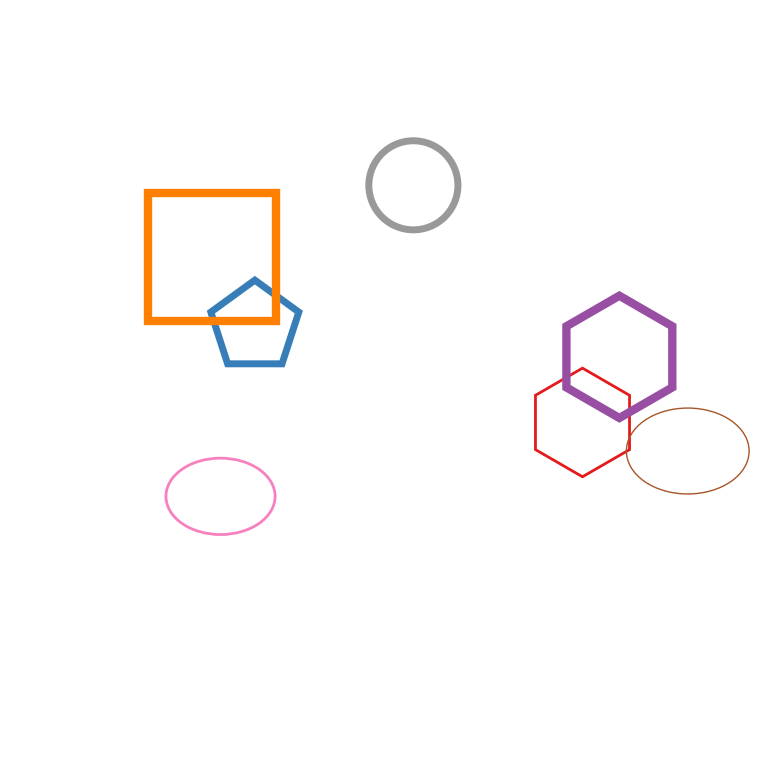[{"shape": "hexagon", "thickness": 1, "radius": 0.35, "center": [0.756, 0.451]}, {"shape": "pentagon", "thickness": 2.5, "radius": 0.3, "center": [0.331, 0.576]}, {"shape": "hexagon", "thickness": 3, "radius": 0.4, "center": [0.804, 0.537]}, {"shape": "square", "thickness": 3, "radius": 0.42, "center": [0.275, 0.666]}, {"shape": "oval", "thickness": 0.5, "radius": 0.4, "center": [0.893, 0.414]}, {"shape": "oval", "thickness": 1, "radius": 0.35, "center": [0.286, 0.355]}, {"shape": "circle", "thickness": 2.5, "radius": 0.29, "center": [0.537, 0.759]}]